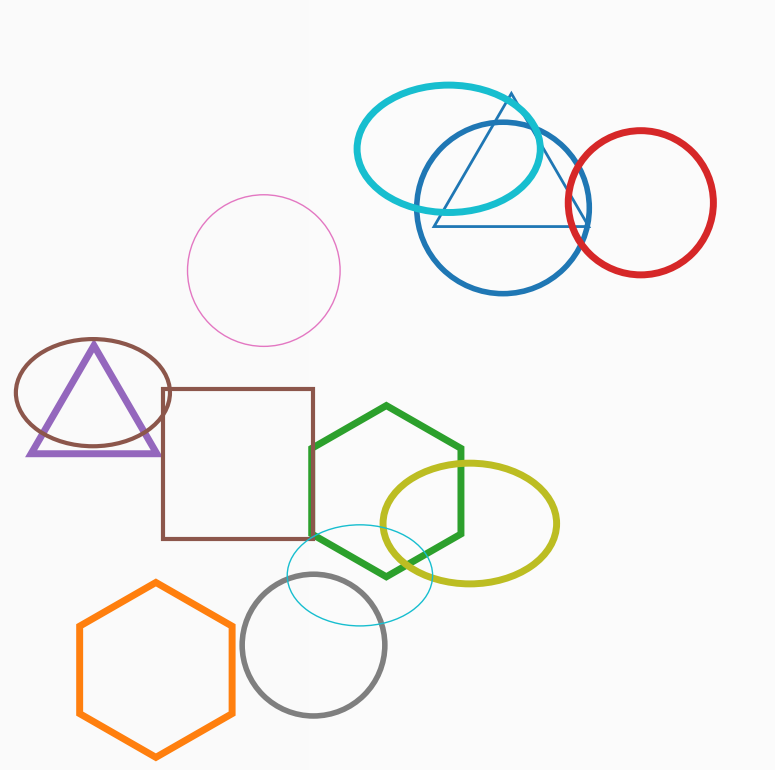[{"shape": "triangle", "thickness": 1, "radius": 0.58, "center": [0.66, 0.763]}, {"shape": "circle", "thickness": 2, "radius": 0.56, "center": [0.649, 0.73]}, {"shape": "hexagon", "thickness": 2.5, "radius": 0.57, "center": [0.201, 0.13]}, {"shape": "hexagon", "thickness": 2.5, "radius": 0.56, "center": [0.498, 0.362]}, {"shape": "circle", "thickness": 2.5, "radius": 0.47, "center": [0.827, 0.737]}, {"shape": "triangle", "thickness": 2.5, "radius": 0.47, "center": [0.121, 0.458]}, {"shape": "oval", "thickness": 1.5, "radius": 0.5, "center": [0.12, 0.49]}, {"shape": "square", "thickness": 1.5, "radius": 0.49, "center": [0.307, 0.397]}, {"shape": "circle", "thickness": 0.5, "radius": 0.49, "center": [0.34, 0.649]}, {"shape": "circle", "thickness": 2, "radius": 0.46, "center": [0.405, 0.162]}, {"shape": "oval", "thickness": 2.5, "radius": 0.56, "center": [0.606, 0.32]}, {"shape": "oval", "thickness": 2.5, "radius": 0.59, "center": [0.579, 0.807]}, {"shape": "oval", "thickness": 0.5, "radius": 0.47, "center": [0.464, 0.253]}]